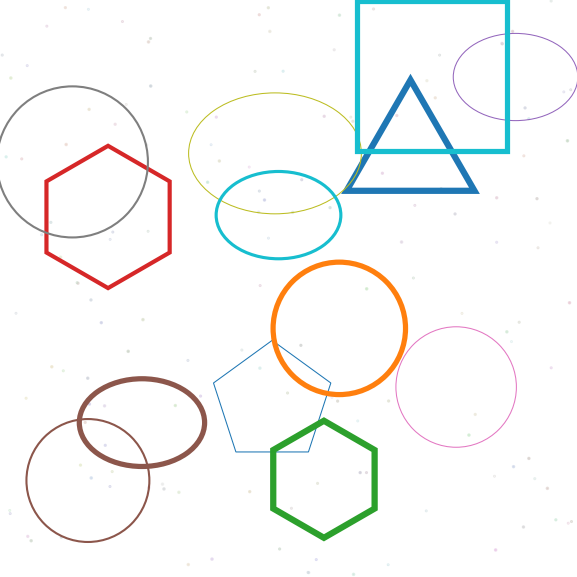[{"shape": "triangle", "thickness": 3, "radius": 0.64, "center": [0.711, 0.733]}, {"shape": "pentagon", "thickness": 0.5, "radius": 0.53, "center": [0.471, 0.303]}, {"shape": "circle", "thickness": 2.5, "radius": 0.57, "center": [0.588, 0.431]}, {"shape": "hexagon", "thickness": 3, "radius": 0.51, "center": [0.561, 0.169]}, {"shape": "hexagon", "thickness": 2, "radius": 0.62, "center": [0.187, 0.623]}, {"shape": "oval", "thickness": 0.5, "radius": 0.54, "center": [0.893, 0.866]}, {"shape": "oval", "thickness": 2.5, "radius": 0.54, "center": [0.246, 0.267]}, {"shape": "circle", "thickness": 1, "radius": 0.53, "center": [0.152, 0.167]}, {"shape": "circle", "thickness": 0.5, "radius": 0.52, "center": [0.79, 0.329]}, {"shape": "circle", "thickness": 1, "radius": 0.65, "center": [0.125, 0.719]}, {"shape": "oval", "thickness": 0.5, "radius": 0.75, "center": [0.476, 0.734]}, {"shape": "square", "thickness": 2.5, "radius": 0.65, "center": [0.747, 0.868]}, {"shape": "oval", "thickness": 1.5, "radius": 0.54, "center": [0.482, 0.627]}]